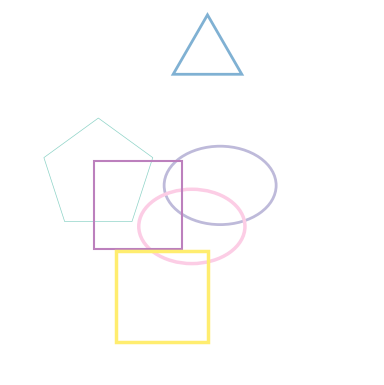[{"shape": "pentagon", "thickness": 0.5, "radius": 0.74, "center": [0.255, 0.545]}, {"shape": "oval", "thickness": 2, "radius": 0.73, "center": [0.572, 0.518]}, {"shape": "triangle", "thickness": 2, "radius": 0.51, "center": [0.539, 0.859]}, {"shape": "oval", "thickness": 2.5, "radius": 0.69, "center": [0.498, 0.412]}, {"shape": "square", "thickness": 1.5, "radius": 0.57, "center": [0.359, 0.467]}, {"shape": "square", "thickness": 2.5, "radius": 0.6, "center": [0.421, 0.23]}]